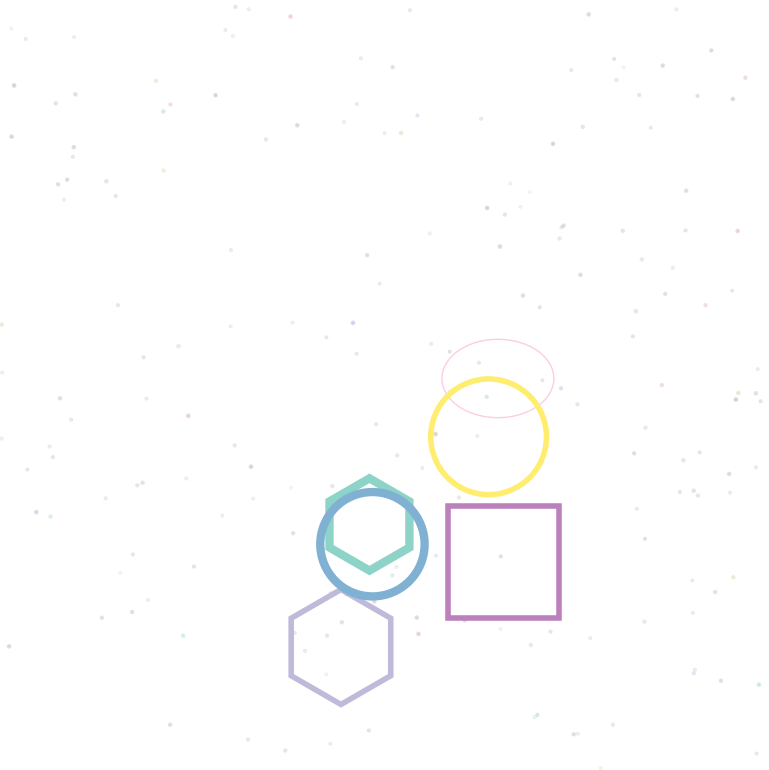[{"shape": "hexagon", "thickness": 3, "radius": 0.3, "center": [0.48, 0.319]}, {"shape": "hexagon", "thickness": 2, "radius": 0.37, "center": [0.443, 0.16]}, {"shape": "circle", "thickness": 3, "radius": 0.34, "center": [0.484, 0.293]}, {"shape": "oval", "thickness": 0.5, "radius": 0.36, "center": [0.647, 0.508]}, {"shape": "square", "thickness": 2, "radius": 0.36, "center": [0.654, 0.27]}, {"shape": "circle", "thickness": 2, "radius": 0.38, "center": [0.635, 0.433]}]